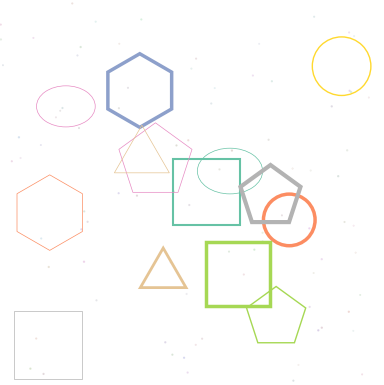[{"shape": "oval", "thickness": 0.5, "radius": 0.42, "center": [0.597, 0.556]}, {"shape": "square", "thickness": 1.5, "radius": 0.43, "center": [0.537, 0.501]}, {"shape": "hexagon", "thickness": 0.5, "radius": 0.49, "center": [0.129, 0.448]}, {"shape": "circle", "thickness": 2.5, "radius": 0.34, "center": [0.751, 0.429]}, {"shape": "hexagon", "thickness": 2.5, "radius": 0.48, "center": [0.363, 0.765]}, {"shape": "oval", "thickness": 0.5, "radius": 0.38, "center": [0.171, 0.724]}, {"shape": "pentagon", "thickness": 0.5, "radius": 0.5, "center": [0.404, 0.581]}, {"shape": "square", "thickness": 2.5, "radius": 0.42, "center": [0.619, 0.287]}, {"shape": "pentagon", "thickness": 1, "radius": 0.4, "center": [0.717, 0.175]}, {"shape": "circle", "thickness": 1, "radius": 0.38, "center": [0.887, 0.828]}, {"shape": "triangle", "thickness": 0.5, "radius": 0.41, "center": [0.368, 0.592]}, {"shape": "triangle", "thickness": 2, "radius": 0.34, "center": [0.424, 0.287]}, {"shape": "square", "thickness": 0.5, "radius": 0.44, "center": [0.125, 0.104]}, {"shape": "pentagon", "thickness": 3, "radius": 0.41, "center": [0.703, 0.489]}]